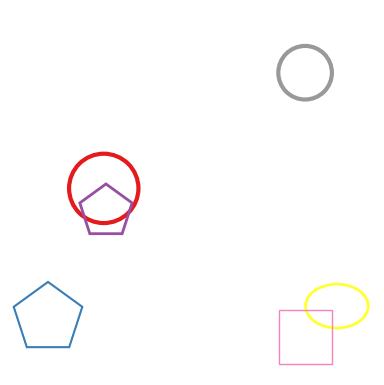[{"shape": "circle", "thickness": 3, "radius": 0.45, "center": [0.269, 0.511]}, {"shape": "pentagon", "thickness": 1.5, "radius": 0.47, "center": [0.125, 0.174]}, {"shape": "pentagon", "thickness": 2, "radius": 0.36, "center": [0.275, 0.451]}, {"shape": "oval", "thickness": 2, "radius": 0.41, "center": [0.875, 0.205]}, {"shape": "square", "thickness": 1, "radius": 0.35, "center": [0.793, 0.125]}, {"shape": "circle", "thickness": 3, "radius": 0.35, "center": [0.792, 0.811]}]